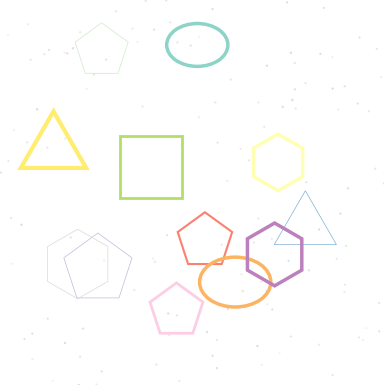[{"shape": "oval", "thickness": 2.5, "radius": 0.4, "center": [0.512, 0.883]}, {"shape": "hexagon", "thickness": 2.5, "radius": 0.37, "center": [0.722, 0.578]}, {"shape": "pentagon", "thickness": 0.5, "radius": 0.47, "center": [0.254, 0.302]}, {"shape": "pentagon", "thickness": 1.5, "radius": 0.37, "center": [0.532, 0.374]}, {"shape": "triangle", "thickness": 0.5, "radius": 0.47, "center": [0.793, 0.411]}, {"shape": "oval", "thickness": 2.5, "radius": 0.46, "center": [0.611, 0.267]}, {"shape": "square", "thickness": 2, "radius": 0.41, "center": [0.392, 0.566]}, {"shape": "pentagon", "thickness": 2, "radius": 0.36, "center": [0.458, 0.193]}, {"shape": "hexagon", "thickness": 0.5, "radius": 0.45, "center": [0.202, 0.314]}, {"shape": "hexagon", "thickness": 2.5, "radius": 0.41, "center": [0.713, 0.339]}, {"shape": "pentagon", "thickness": 0.5, "radius": 0.36, "center": [0.264, 0.868]}, {"shape": "triangle", "thickness": 3, "radius": 0.49, "center": [0.139, 0.613]}]